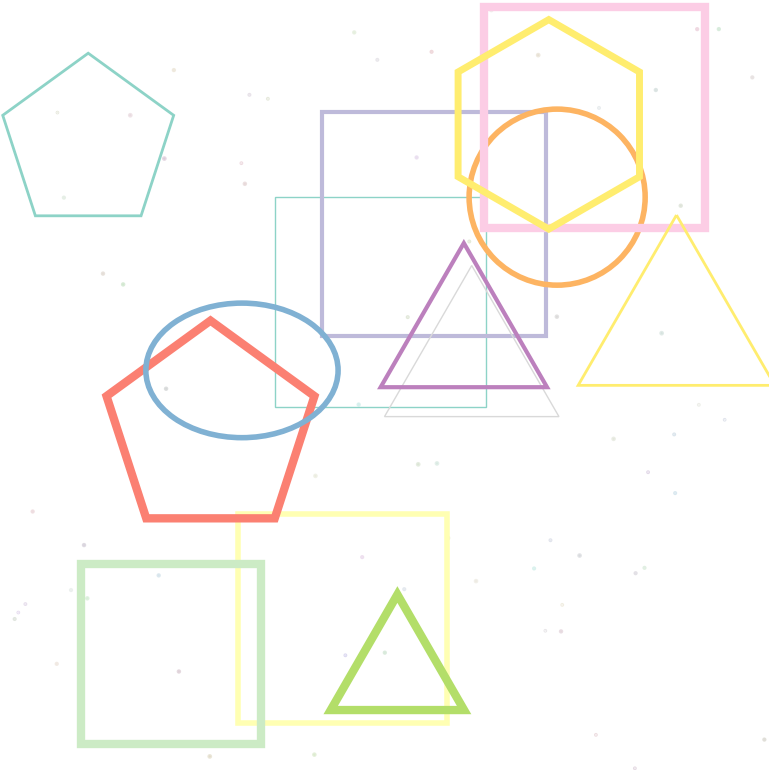[{"shape": "square", "thickness": 0.5, "radius": 0.68, "center": [0.494, 0.608]}, {"shape": "pentagon", "thickness": 1, "radius": 0.58, "center": [0.115, 0.814]}, {"shape": "square", "thickness": 2, "radius": 0.68, "center": [0.445, 0.197]}, {"shape": "square", "thickness": 1.5, "radius": 0.73, "center": [0.564, 0.709]}, {"shape": "pentagon", "thickness": 3, "radius": 0.71, "center": [0.273, 0.442]}, {"shape": "oval", "thickness": 2, "radius": 0.62, "center": [0.314, 0.519]}, {"shape": "circle", "thickness": 2, "radius": 0.57, "center": [0.724, 0.744]}, {"shape": "triangle", "thickness": 3, "radius": 0.5, "center": [0.516, 0.128]}, {"shape": "square", "thickness": 3, "radius": 0.72, "center": [0.772, 0.847]}, {"shape": "triangle", "thickness": 0.5, "radius": 0.65, "center": [0.613, 0.524]}, {"shape": "triangle", "thickness": 1.5, "radius": 0.62, "center": [0.602, 0.56]}, {"shape": "square", "thickness": 3, "radius": 0.58, "center": [0.222, 0.151]}, {"shape": "hexagon", "thickness": 2.5, "radius": 0.68, "center": [0.713, 0.838]}, {"shape": "triangle", "thickness": 1, "radius": 0.74, "center": [0.879, 0.573]}]